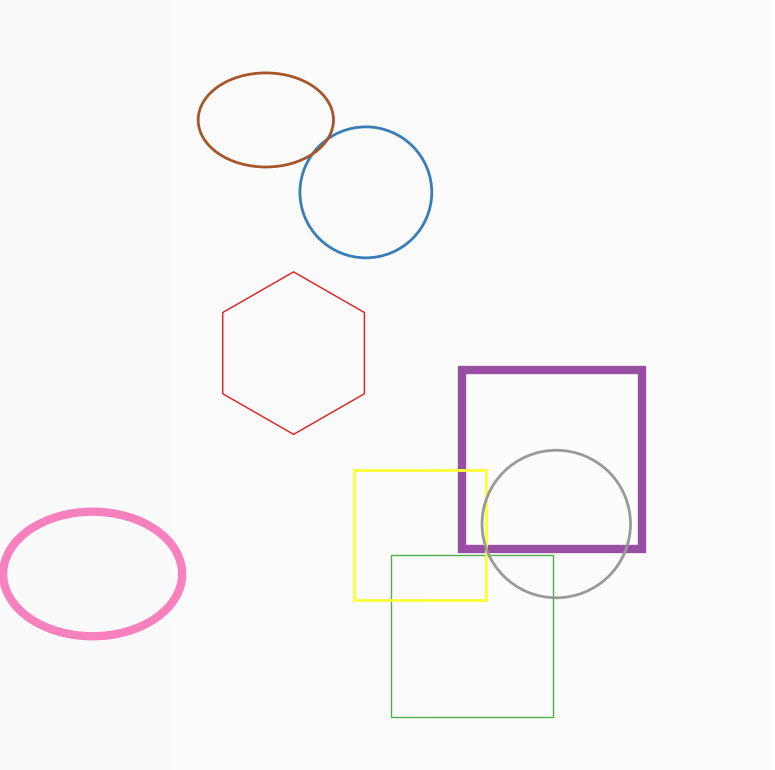[{"shape": "hexagon", "thickness": 0.5, "radius": 0.53, "center": [0.379, 0.541]}, {"shape": "circle", "thickness": 1, "radius": 0.43, "center": [0.472, 0.75]}, {"shape": "square", "thickness": 0.5, "radius": 0.52, "center": [0.609, 0.174]}, {"shape": "square", "thickness": 3, "radius": 0.58, "center": [0.712, 0.403]}, {"shape": "square", "thickness": 1, "radius": 0.42, "center": [0.542, 0.305]}, {"shape": "oval", "thickness": 1, "radius": 0.44, "center": [0.343, 0.844]}, {"shape": "oval", "thickness": 3, "radius": 0.58, "center": [0.12, 0.255]}, {"shape": "circle", "thickness": 1, "radius": 0.48, "center": [0.718, 0.319]}]